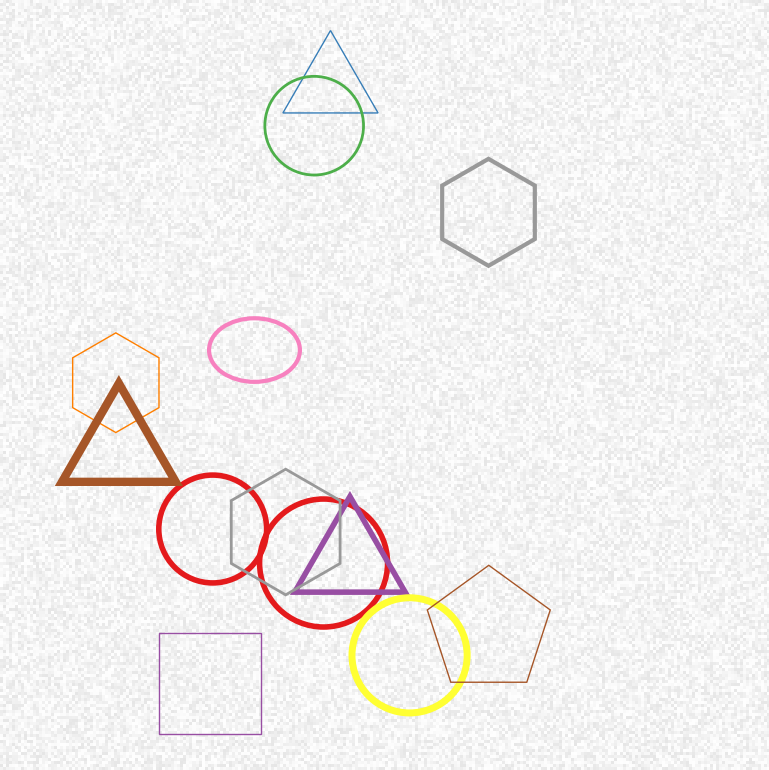[{"shape": "circle", "thickness": 2, "radius": 0.35, "center": [0.276, 0.313]}, {"shape": "circle", "thickness": 2, "radius": 0.42, "center": [0.42, 0.269]}, {"shape": "triangle", "thickness": 0.5, "radius": 0.36, "center": [0.429, 0.889]}, {"shape": "circle", "thickness": 1, "radius": 0.32, "center": [0.408, 0.837]}, {"shape": "triangle", "thickness": 2, "radius": 0.41, "center": [0.454, 0.272]}, {"shape": "square", "thickness": 0.5, "radius": 0.33, "center": [0.273, 0.112]}, {"shape": "hexagon", "thickness": 0.5, "radius": 0.32, "center": [0.15, 0.503]}, {"shape": "circle", "thickness": 2.5, "radius": 0.37, "center": [0.532, 0.149]}, {"shape": "triangle", "thickness": 3, "radius": 0.43, "center": [0.154, 0.417]}, {"shape": "pentagon", "thickness": 0.5, "radius": 0.42, "center": [0.635, 0.182]}, {"shape": "oval", "thickness": 1.5, "radius": 0.29, "center": [0.331, 0.545]}, {"shape": "hexagon", "thickness": 1.5, "radius": 0.35, "center": [0.634, 0.724]}, {"shape": "hexagon", "thickness": 1, "radius": 0.41, "center": [0.371, 0.309]}]